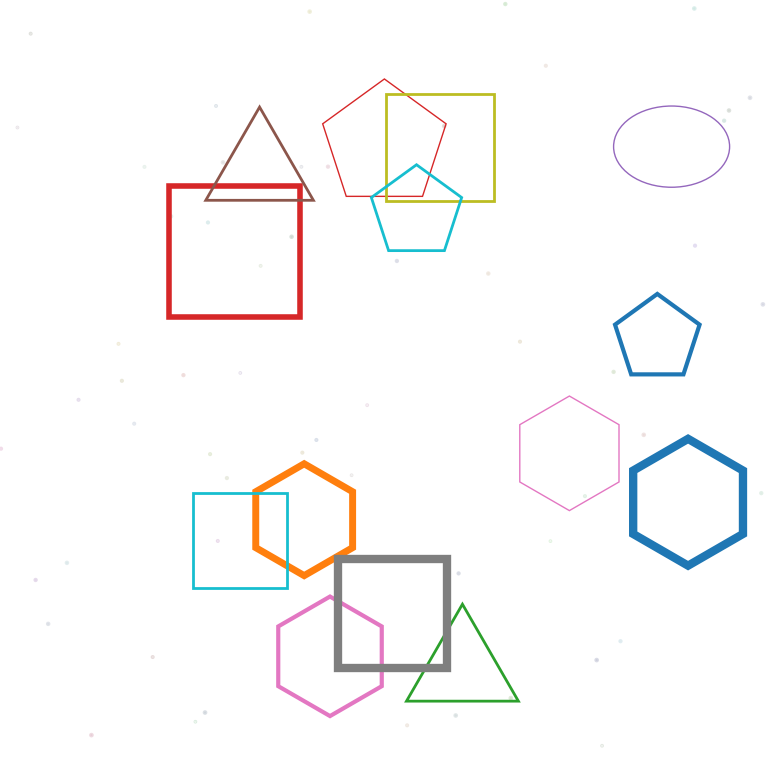[{"shape": "pentagon", "thickness": 1.5, "radius": 0.29, "center": [0.854, 0.561]}, {"shape": "hexagon", "thickness": 3, "radius": 0.41, "center": [0.894, 0.348]}, {"shape": "hexagon", "thickness": 2.5, "radius": 0.36, "center": [0.395, 0.325]}, {"shape": "triangle", "thickness": 1, "radius": 0.42, "center": [0.601, 0.131]}, {"shape": "pentagon", "thickness": 0.5, "radius": 0.42, "center": [0.499, 0.813]}, {"shape": "square", "thickness": 2, "radius": 0.43, "center": [0.304, 0.674]}, {"shape": "oval", "thickness": 0.5, "radius": 0.38, "center": [0.872, 0.81]}, {"shape": "triangle", "thickness": 1, "radius": 0.4, "center": [0.337, 0.78]}, {"shape": "hexagon", "thickness": 0.5, "radius": 0.37, "center": [0.739, 0.411]}, {"shape": "hexagon", "thickness": 1.5, "radius": 0.39, "center": [0.429, 0.148]}, {"shape": "square", "thickness": 3, "radius": 0.35, "center": [0.51, 0.204]}, {"shape": "square", "thickness": 1, "radius": 0.35, "center": [0.572, 0.808]}, {"shape": "pentagon", "thickness": 1, "radius": 0.31, "center": [0.541, 0.724]}, {"shape": "square", "thickness": 1, "radius": 0.31, "center": [0.312, 0.298]}]